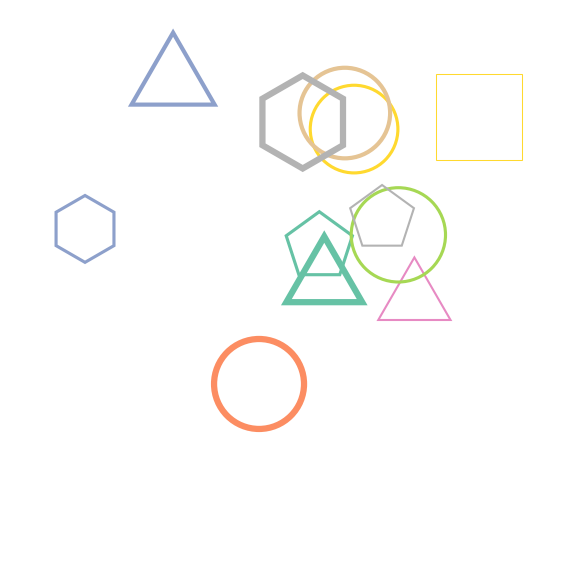[{"shape": "triangle", "thickness": 3, "radius": 0.38, "center": [0.562, 0.514]}, {"shape": "pentagon", "thickness": 1.5, "radius": 0.3, "center": [0.553, 0.572]}, {"shape": "circle", "thickness": 3, "radius": 0.39, "center": [0.449, 0.334]}, {"shape": "triangle", "thickness": 2, "radius": 0.42, "center": [0.3, 0.86]}, {"shape": "hexagon", "thickness": 1.5, "radius": 0.29, "center": [0.147, 0.603]}, {"shape": "triangle", "thickness": 1, "radius": 0.36, "center": [0.718, 0.481]}, {"shape": "circle", "thickness": 1.5, "radius": 0.41, "center": [0.69, 0.592]}, {"shape": "square", "thickness": 0.5, "radius": 0.37, "center": [0.83, 0.797]}, {"shape": "circle", "thickness": 1.5, "radius": 0.38, "center": [0.613, 0.776]}, {"shape": "circle", "thickness": 2, "radius": 0.39, "center": [0.597, 0.803]}, {"shape": "hexagon", "thickness": 3, "radius": 0.4, "center": [0.524, 0.788]}, {"shape": "pentagon", "thickness": 1, "radius": 0.29, "center": [0.662, 0.621]}]